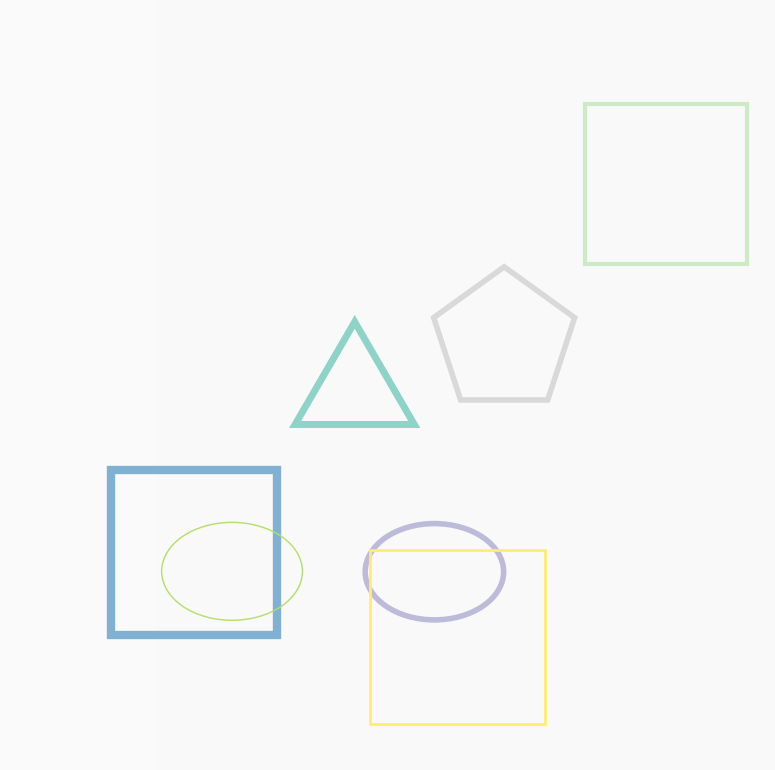[{"shape": "triangle", "thickness": 2.5, "radius": 0.44, "center": [0.458, 0.493]}, {"shape": "oval", "thickness": 2, "radius": 0.45, "center": [0.561, 0.257]}, {"shape": "square", "thickness": 3, "radius": 0.54, "center": [0.251, 0.282]}, {"shape": "oval", "thickness": 0.5, "radius": 0.45, "center": [0.299, 0.258]}, {"shape": "pentagon", "thickness": 2, "radius": 0.48, "center": [0.651, 0.558]}, {"shape": "square", "thickness": 1.5, "radius": 0.52, "center": [0.86, 0.761]}, {"shape": "square", "thickness": 1, "radius": 0.56, "center": [0.59, 0.173]}]